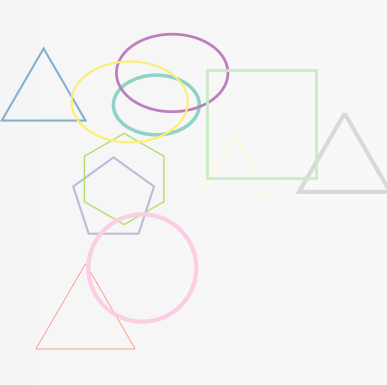[{"shape": "oval", "thickness": 2.5, "radius": 0.55, "center": [0.403, 0.727]}, {"shape": "triangle", "thickness": 0.5, "radius": 0.52, "center": [0.606, 0.545]}, {"shape": "pentagon", "thickness": 1.5, "radius": 0.55, "center": [0.293, 0.482]}, {"shape": "triangle", "thickness": 0.5, "radius": 0.74, "center": [0.221, 0.167]}, {"shape": "triangle", "thickness": 1.5, "radius": 0.62, "center": [0.113, 0.749]}, {"shape": "hexagon", "thickness": 1, "radius": 0.59, "center": [0.32, 0.535]}, {"shape": "circle", "thickness": 3, "radius": 0.7, "center": [0.367, 0.304]}, {"shape": "triangle", "thickness": 3, "radius": 0.68, "center": [0.889, 0.57]}, {"shape": "oval", "thickness": 2, "radius": 0.72, "center": [0.444, 0.811]}, {"shape": "square", "thickness": 2, "radius": 0.7, "center": [0.674, 0.677]}, {"shape": "oval", "thickness": 1.5, "radius": 0.75, "center": [0.335, 0.735]}]